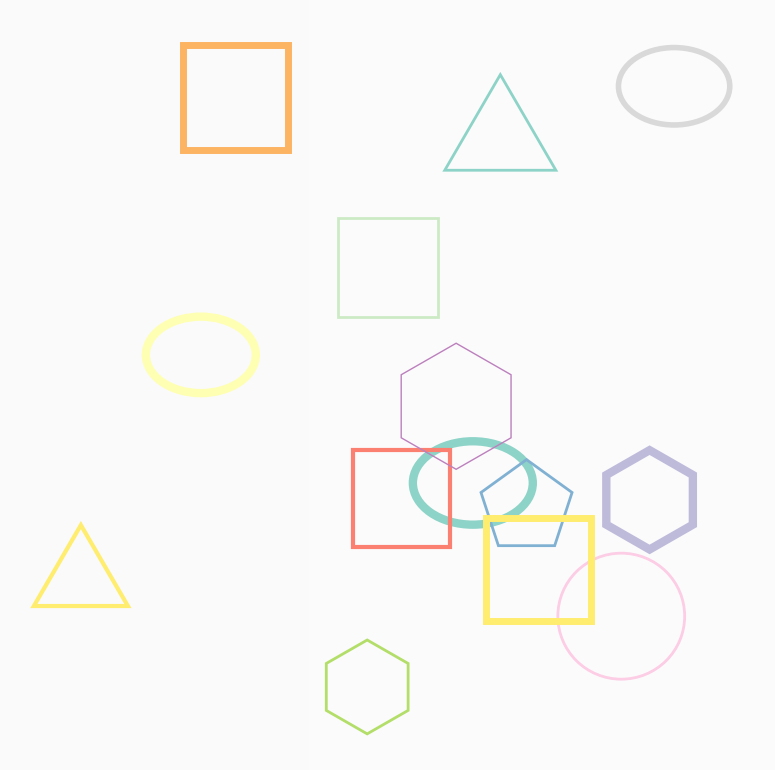[{"shape": "oval", "thickness": 3, "radius": 0.39, "center": [0.61, 0.373]}, {"shape": "triangle", "thickness": 1, "radius": 0.41, "center": [0.646, 0.82]}, {"shape": "oval", "thickness": 3, "radius": 0.35, "center": [0.259, 0.539]}, {"shape": "hexagon", "thickness": 3, "radius": 0.32, "center": [0.838, 0.351]}, {"shape": "square", "thickness": 1.5, "radius": 0.32, "center": [0.518, 0.352]}, {"shape": "pentagon", "thickness": 1, "radius": 0.31, "center": [0.679, 0.341]}, {"shape": "square", "thickness": 2.5, "radius": 0.34, "center": [0.303, 0.873]}, {"shape": "hexagon", "thickness": 1, "radius": 0.3, "center": [0.474, 0.108]}, {"shape": "circle", "thickness": 1, "radius": 0.41, "center": [0.802, 0.2]}, {"shape": "oval", "thickness": 2, "radius": 0.36, "center": [0.87, 0.888]}, {"shape": "hexagon", "thickness": 0.5, "radius": 0.41, "center": [0.589, 0.472]}, {"shape": "square", "thickness": 1, "radius": 0.32, "center": [0.5, 0.652]}, {"shape": "triangle", "thickness": 1.5, "radius": 0.35, "center": [0.104, 0.248]}, {"shape": "square", "thickness": 2.5, "radius": 0.34, "center": [0.695, 0.26]}]